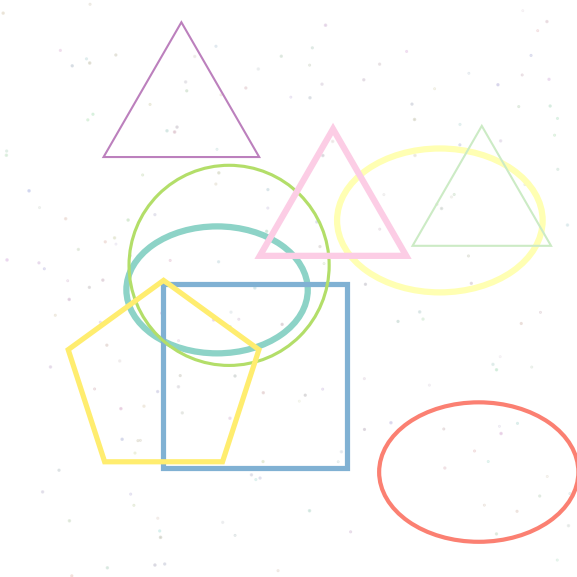[{"shape": "oval", "thickness": 3, "radius": 0.79, "center": [0.376, 0.497]}, {"shape": "oval", "thickness": 3, "radius": 0.89, "center": [0.762, 0.617]}, {"shape": "oval", "thickness": 2, "radius": 0.86, "center": [0.829, 0.182]}, {"shape": "square", "thickness": 2.5, "radius": 0.8, "center": [0.442, 0.348]}, {"shape": "circle", "thickness": 1.5, "radius": 0.87, "center": [0.397, 0.54]}, {"shape": "triangle", "thickness": 3, "radius": 0.73, "center": [0.577, 0.629]}, {"shape": "triangle", "thickness": 1, "radius": 0.78, "center": [0.314, 0.805]}, {"shape": "triangle", "thickness": 1, "radius": 0.69, "center": [0.834, 0.643]}, {"shape": "pentagon", "thickness": 2.5, "radius": 0.87, "center": [0.283, 0.34]}]